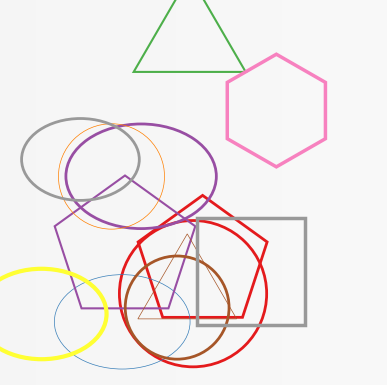[{"shape": "pentagon", "thickness": 2, "radius": 0.88, "center": [0.523, 0.317]}, {"shape": "circle", "thickness": 2, "radius": 0.95, "center": [0.498, 0.237]}, {"shape": "oval", "thickness": 0.5, "radius": 0.88, "center": [0.315, 0.164]}, {"shape": "triangle", "thickness": 1.5, "radius": 0.83, "center": [0.489, 0.897]}, {"shape": "oval", "thickness": 2, "radius": 0.97, "center": [0.364, 0.542]}, {"shape": "pentagon", "thickness": 1.5, "radius": 0.95, "center": [0.323, 0.353]}, {"shape": "circle", "thickness": 0.5, "radius": 0.68, "center": [0.288, 0.542]}, {"shape": "oval", "thickness": 3, "radius": 0.84, "center": [0.107, 0.184]}, {"shape": "triangle", "thickness": 0.5, "radius": 0.74, "center": [0.483, 0.245]}, {"shape": "circle", "thickness": 2, "radius": 0.67, "center": [0.457, 0.201]}, {"shape": "hexagon", "thickness": 2.5, "radius": 0.73, "center": [0.713, 0.713]}, {"shape": "oval", "thickness": 2, "radius": 0.76, "center": [0.208, 0.586]}, {"shape": "square", "thickness": 2.5, "radius": 0.7, "center": [0.647, 0.295]}]